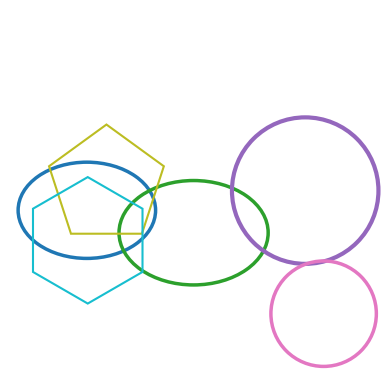[{"shape": "oval", "thickness": 2.5, "radius": 0.89, "center": [0.226, 0.454]}, {"shape": "oval", "thickness": 2.5, "radius": 0.97, "center": [0.503, 0.395]}, {"shape": "circle", "thickness": 3, "radius": 0.95, "center": [0.793, 0.505]}, {"shape": "circle", "thickness": 2.5, "radius": 0.68, "center": [0.841, 0.185]}, {"shape": "pentagon", "thickness": 1.5, "radius": 0.78, "center": [0.276, 0.52]}, {"shape": "hexagon", "thickness": 1.5, "radius": 0.82, "center": [0.228, 0.376]}]